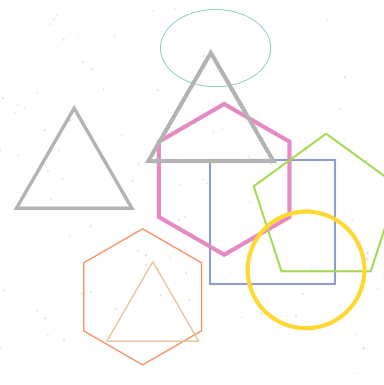[{"shape": "oval", "thickness": 0.5, "radius": 0.72, "center": [0.56, 0.875]}, {"shape": "hexagon", "thickness": 1, "radius": 0.88, "center": [0.37, 0.229]}, {"shape": "square", "thickness": 1.5, "radius": 0.81, "center": [0.707, 0.424]}, {"shape": "hexagon", "thickness": 3, "radius": 0.98, "center": [0.582, 0.534]}, {"shape": "pentagon", "thickness": 1.5, "radius": 0.99, "center": [0.847, 0.455]}, {"shape": "circle", "thickness": 3, "radius": 0.76, "center": [0.795, 0.299]}, {"shape": "triangle", "thickness": 1, "radius": 0.69, "center": [0.397, 0.183]}, {"shape": "triangle", "thickness": 3, "radius": 0.94, "center": [0.548, 0.676]}, {"shape": "triangle", "thickness": 2.5, "radius": 0.87, "center": [0.193, 0.546]}]